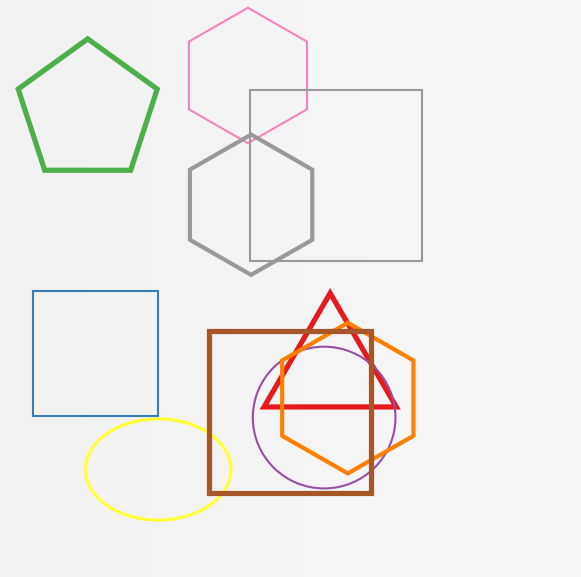[{"shape": "triangle", "thickness": 2.5, "radius": 0.66, "center": [0.568, 0.36]}, {"shape": "square", "thickness": 1, "radius": 0.54, "center": [0.164, 0.388]}, {"shape": "pentagon", "thickness": 2.5, "radius": 0.63, "center": [0.151, 0.806]}, {"shape": "circle", "thickness": 1, "radius": 0.61, "center": [0.558, 0.276]}, {"shape": "hexagon", "thickness": 2, "radius": 0.65, "center": [0.598, 0.31]}, {"shape": "oval", "thickness": 1.5, "radius": 0.63, "center": [0.272, 0.186]}, {"shape": "square", "thickness": 2.5, "radius": 0.7, "center": [0.499, 0.285]}, {"shape": "hexagon", "thickness": 1, "radius": 0.59, "center": [0.427, 0.868]}, {"shape": "square", "thickness": 1, "radius": 0.74, "center": [0.578, 0.696]}, {"shape": "hexagon", "thickness": 2, "radius": 0.61, "center": [0.432, 0.645]}]